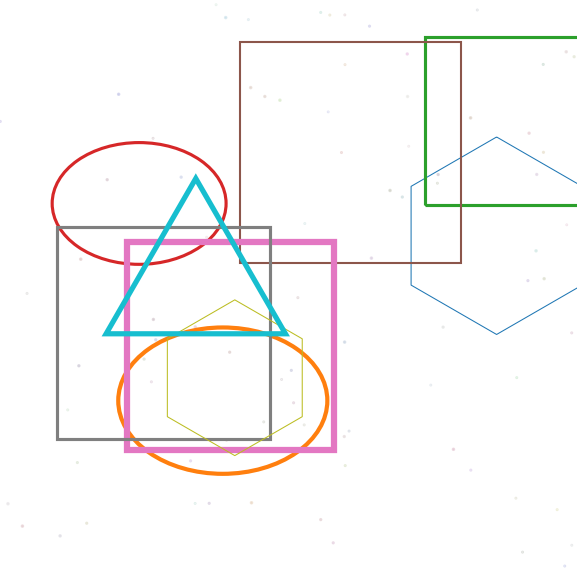[{"shape": "hexagon", "thickness": 0.5, "radius": 0.85, "center": [0.86, 0.591]}, {"shape": "oval", "thickness": 2, "radius": 0.91, "center": [0.386, 0.305]}, {"shape": "square", "thickness": 1.5, "radius": 0.73, "center": [0.882, 0.79]}, {"shape": "oval", "thickness": 1.5, "radius": 0.75, "center": [0.241, 0.647]}, {"shape": "square", "thickness": 1, "radius": 0.96, "center": [0.607, 0.735]}, {"shape": "square", "thickness": 3, "radius": 0.9, "center": [0.399, 0.4]}, {"shape": "square", "thickness": 1.5, "radius": 0.92, "center": [0.283, 0.422]}, {"shape": "hexagon", "thickness": 0.5, "radius": 0.67, "center": [0.407, 0.345]}, {"shape": "triangle", "thickness": 2.5, "radius": 0.9, "center": [0.339, 0.511]}]